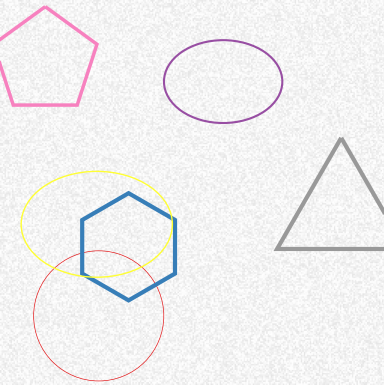[{"shape": "circle", "thickness": 0.5, "radius": 0.85, "center": [0.256, 0.18]}, {"shape": "hexagon", "thickness": 3, "radius": 0.7, "center": [0.334, 0.359]}, {"shape": "oval", "thickness": 1.5, "radius": 0.77, "center": [0.58, 0.788]}, {"shape": "oval", "thickness": 1, "radius": 0.98, "center": [0.251, 0.417]}, {"shape": "pentagon", "thickness": 2.5, "radius": 0.71, "center": [0.117, 0.841]}, {"shape": "triangle", "thickness": 3, "radius": 0.96, "center": [0.886, 0.45]}]